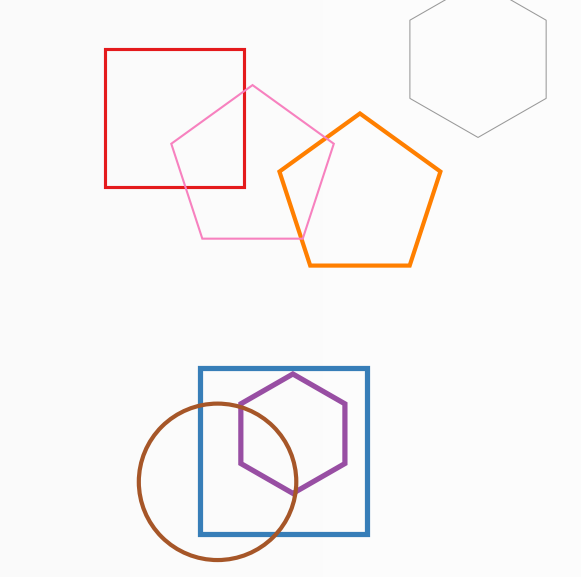[{"shape": "square", "thickness": 1.5, "radius": 0.6, "center": [0.3, 0.795]}, {"shape": "square", "thickness": 2.5, "radius": 0.72, "center": [0.488, 0.218]}, {"shape": "hexagon", "thickness": 2.5, "radius": 0.52, "center": [0.504, 0.248]}, {"shape": "pentagon", "thickness": 2, "radius": 0.73, "center": [0.619, 0.657]}, {"shape": "circle", "thickness": 2, "radius": 0.68, "center": [0.374, 0.165]}, {"shape": "pentagon", "thickness": 1, "radius": 0.73, "center": [0.434, 0.705]}, {"shape": "hexagon", "thickness": 0.5, "radius": 0.68, "center": [0.822, 0.896]}]